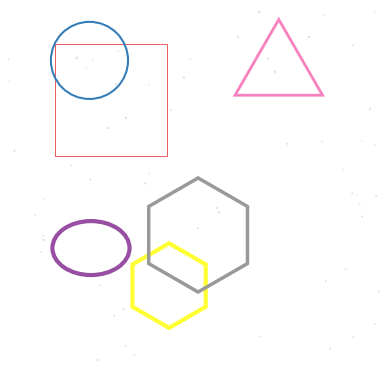[{"shape": "square", "thickness": 0.5, "radius": 0.73, "center": [0.289, 0.74]}, {"shape": "circle", "thickness": 1.5, "radius": 0.5, "center": [0.232, 0.843]}, {"shape": "oval", "thickness": 3, "radius": 0.5, "center": [0.236, 0.356]}, {"shape": "hexagon", "thickness": 3, "radius": 0.55, "center": [0.439, 0.258]}, {"shape": "triangle", "thickness": 2, "radius": 0.66, "center": [0.724, 0.818]}, {"shape": "hexagon", "thickness": 2.5, "radius": 0.74, "center": [0.515, 0.39]}]